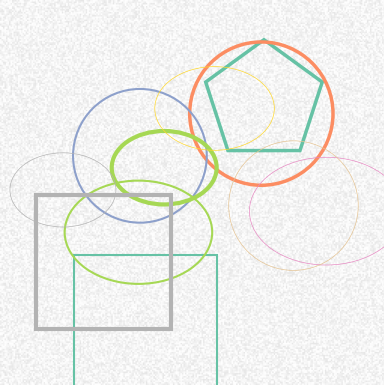[{"shape": "pentagon", "thickness": 2.5, "radius": 0.8, "center": [0.686, 0.738]}, {"shape": "square", "thickness": 1.5, "radius": 0.93, "center": [0.378, 0.152]}, {"shape": "circle", "thickness": 2.5, "radius": 0.93, "center": [0.679, 0.705]}, {"shape": "circle", "thickness": 1.5, "radius": 0.87, "center": [0.363, 0.595]}, {"shape": "oval", "thickness": 0.5, "radius": 1.0, "center": [0.848, 0.452]}, {"shape": "oval", "thickness": 3, "radius": 0.68, "center": [0.426, 0.564]}, {"shape": "oval", "thickness": 1.5, "radius": 0.96, "center": [0.36, 0.397]}, {"shape": "oval", "thickness": 0.5, "radius": 0.78, "center": [0.557, 0.718]}, {"shape": "circle", "thickness": 0.5, "radius": 0.84, "center": [0.762, 0.466]}, {"shape": "oval", "thickness": 0.5, "radius": 0.69, "center": [0.163, 0.507]}, {"shape": "square", "thickness": 3, "radius": 0.87, "center": [0.269, 0.319]}]